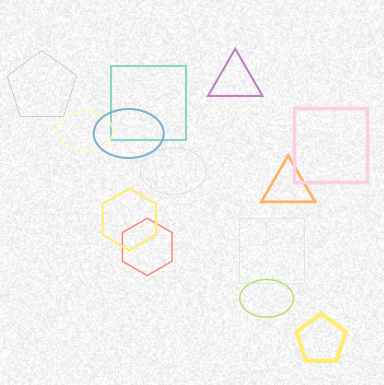[{"shape": "square", "thickness": 1.5, "radius": 0.48, "center": [0.386, 0.732]}, {"shape": "oval", "thickness": 1, "radius": 0.36, "center": [0.221, 0.659]}, {"shape": "pentagon", "thickness": 0.5, "radius": 0.47, "center": [0.109, 0.774]}, {"shape": "hexagon", "thickness": 1, "radius": 0.37, "center": [0.382, 0.359]}, {"shape": "oval", "thickness": 1.5, "radius": 0.45, "center": [0.334, 0.653]}, {"shape": "triangle", "thickness": 2, "radius": 0.4, "center": [0.749, 0.516]}, {"shape": "oval", "thickness": 1, "radius": 0.35, "center": [0.692, 0.225]}, {"shape": "square", "thickness": 2.5, "radius": 0.48, "center": [0.858, 0.623]}, {"shape": "oval", "thickness": 0.5, "radius": 0.43, "center": [0.451, 0.556]}, {"shape": "triangle", "thickness": 1.5, "radius": 0.41, "center": [0.611, 0.792]}, {"shape": "square", "thickness": 0.5, "radius": 0.42, "center": [0.705, 0.349]}, {"shape": "hexagon", "thickness": 1.5, "radius": 0.4, "center": [0.336, 0.43]}, {"shape": "pentagon", "thickness": 3, "radius": 0.34, "center": [0.834, 0.118]}]